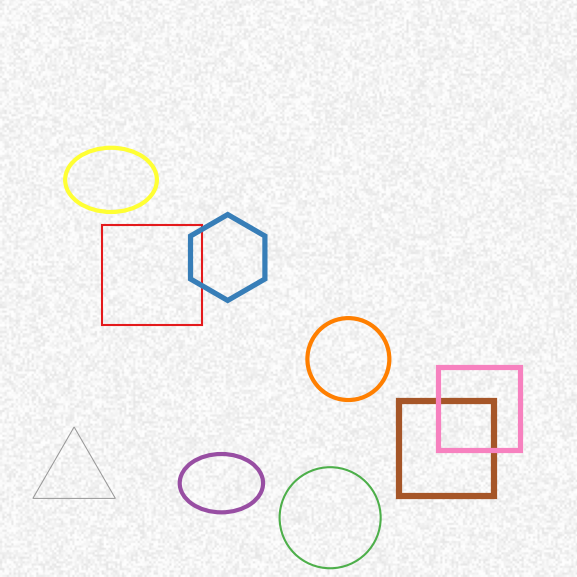[{"shape": "square", "thickness": 1, "radius": 0.43, "center": [0.263, 0.524]}, {"shape": "hexagon", "thickness": 2.5, "radius": 0.37, "center": [0.394, 0.553]}, {"shape": "circle", "thickness": 1, "radius": 0.44, "center": [0.572, 0.103]}, {"shape": "oval", "thickness": 2, "radius": 0.36, "center": [0.383, 0.162]}, {"shape": "circle", "thickness": 2, "radius": 0.35, "center": [0.603, 0.377]}, {"shape": "oval", "thickness": 2, "radius": 0.4, "center": [0.192, 0.688]}, {"shape": "square", "thickness": 3, "radius": 0.41, "center": [0.774, 0.222]}, {"shape": "square", "thickness": 2.5, "radius": 0.36, "center": [0.83, 0.292]}, {"shape": "triangle", "thickness": 0.5, "radius": 0.41, "center": [0.128, 0.177]}]